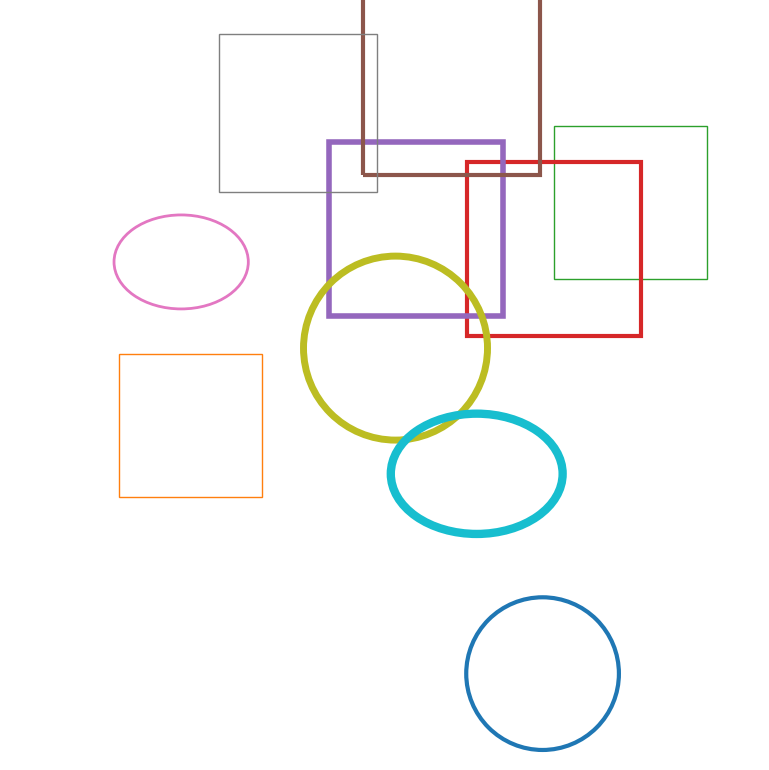[{"shape": "circle", "thickness": 1.5, "radius": 0.5, "center": [0.705, 0.125]}, {"shape": "square", "thickness": 0.5, "radius": 0.47, "center": [0.248, 0.447]}, {"shape": "square", "thickness": 0.5, "radius": 0.5, "center": [0.819, 0.737]}, {"shape": "square", "thickness": 1.5, "radius": 0.56, "center": [0.719, 0.677]}, {"shape": "square", "thickness": 2, "radius": 0.56, "center": [0.54, 0.702]}, {"shape": "square", "thickness": 1.5, "radius": 0.57, "center": [0.586, 0.887]}, {"shape": "oval", "thickness": 1, "radius": 0.44, "center": [0.235, 0.66]}, {"shape": "square", "thickness": 0.5, "radius": 0.51, "center": [0.388, 0.853]}, {"shape": "circle", "thickness": 2.5, "radius": 0.6, "center": [0.514, 0.548]}, {"shape": "oval", "thickness": 3, "radius": 0.56, "center": [0.619, 0.385]}]